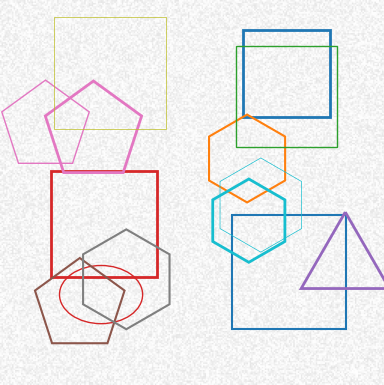[{"shape": "square", "thickness": 2, "radius": 0.57, "center": [0.744, 0.808]}, {"shape": "square", "thickness": 1.5, "radius": 0.74, "center": [0.751, 0.293]}, {"shape": "hexagon", "thickness": 1.5, "radius": 0.57, "center": [0.642, 0.588]}, {"shape": "square", "thickness": 1, "radius": 0.66, "center": [0.745, 0.749]}, {"shape": "square", "thickness": 2, "radius": 0.69, "center": [0.27, 0.418]}, {"shape": "oval", "thickness": 1, "radius": 0.54, "center": [0.263, 0.235]}, {"shape": "triangle", "thickness": 2, "radius": 0.66, "center": [0.897, 0.317]}, {"shape": "pentagon", "thickness": 1.5, "radius": 0.61, "center": [0.207, 0.207]}, {"shape": "pentagon", "thickness": 2, "radius": 0.66, "center": [0.243, 0.658]}, {"shape": "pentagon", "thickness": 1, "radius": 0.6, "center": [0.118, 0.672]}, {"shape": "hexagon", "thickness": 1.5, "radius": 0.65, "center": [0.328, 0.275]}, {"shape": "square", "thickness": 0.5, "radius": 0.73, "center": [0.285, 0.81]}, {"shape": "hexagon", "thickness": 0.5, "radius": 0.61, "center": [0.677, 0.467]}, {"shape": "hexagon", "thickness": 2, "radius": 0.54, "center": [0.646, 0.427]}]